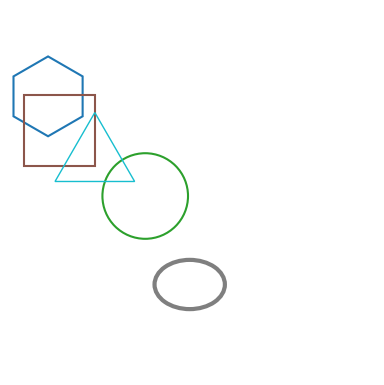[{"shape": "hexagon", "thickness": 1.5, "radius": 0.52, "center": [0.125, 0.75]}, {"shape": "circle", "thickness": 1.5, "radius": 0.56, "center": [0.377, 0.491]}, {"shape": "square", "thickness": 1.5, "radius": 0.46, "center": [0.154, 0.661]}, {"shape": "oval", "thickness": 3, "radius": 0.46, "center": [0.493, 0.261]}, {"shape": "triangle", "thickness": 1, "radius": 0.6, "center": [0.246, 0.588]}]